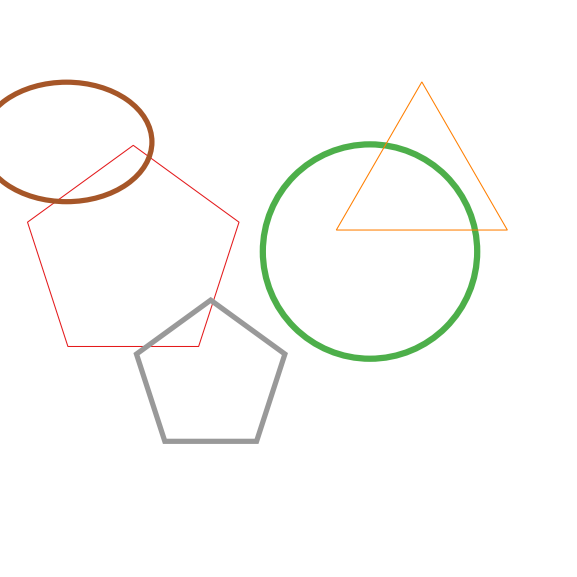[{"shape": "pentagon", "thickness": 0.5, "radius": 0.96, "center": [0.231, 0.555]}, {"shape": "circle", "thickness": 3, "radius": 0.93, "center": [0.641, 0.564]}, {"shape": "triangle", "thickness": 0.5, "radius": 0.85, "center": [0.73, 0.686]}, {"shape": "oval", "thickness": 2.5, "radius": 0.74, "center": [0.115, 0.753]}, {"shape": "pentagon", "thickness": 2.5, "radius": 0.68, "center": [0.365, 0.344]}]